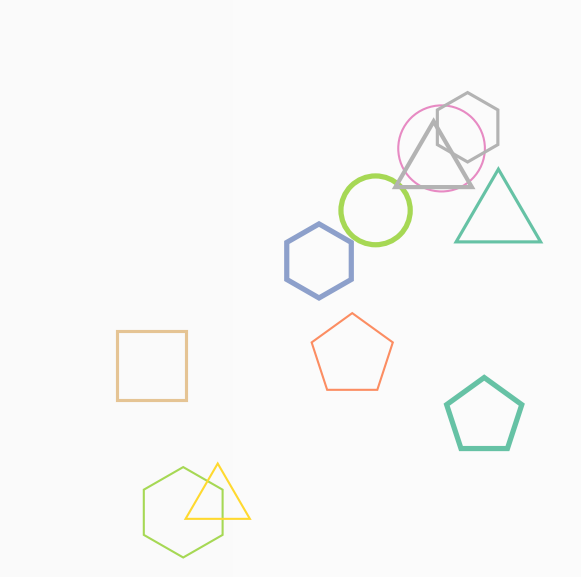[{"shape": "pentagon", "thickness": 2.5, "radius": 0.34, "center": [0.833, 0.277]}, {"shape": "triangle", "thickness": 1.5, "radius": 0.42, "center": [0.857, 0.622]}, {"shape": "pentagon", "thickness": 1, "radius": 0.37, "center": [0.606, 0.384]}, {"shape": "hexagon", "thickness": 2.5, "radius": 0.32, "center": [0.549, 0.547]}, {"shape": "circle", "thickness": 1, "radius": 0.37, "center": [0.76, 0.742]}, {"shape": "hexagon", "thickness": 1, "radius": 0.39, "center": [0.315, 0.112]}, {"shape": "circle", "thickness": 2.5, "radius": 0.3, "center": [0.646, 0.635]}, {"shape": "triangle", "thickness": 1, "radius": 0.32, "center": [0.375, 0.133]}, {"shape": "square", "thickness": 1.5, "radius": 0.3, "center": [0.261, 0.366]}, {"shape": "triangle", "thickness": 2, "radius": 0.38, "center": [0.746, 0.713]}, {"shape": "hexagon", "thickness": 1.5, "radius": 0.3, "center": [0.804, 0.779]}]